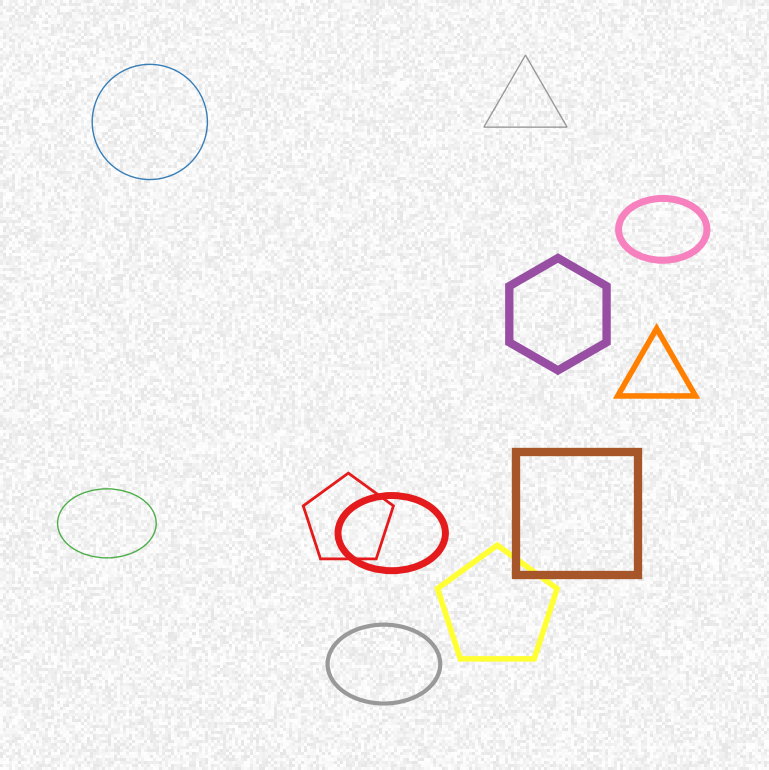[{"shape": "pentagon", "thickness": 1, "radius": 0.31, "center": [0.452, 0.324]}, {"shape": "oval", "thickness": 2.5, "radius": 0.35, "center": [0.509, 0.308]}, {"shape": "circle", "thickness": 0.5, "radius": 0.37, "center": [0.195, 0.842]}, {"shape": "oval", "thickness": 0.5, "radius": 0.32, "center": [0.139, 0.32]}, {"shape": "hexagon", "thickness": 3, "radius": 0.36, "center": [0.725, 0.592]}, {"shape": "triangle", "thickness": 2, "radius": 0.29, "center": [0.853, 0.515]}, {"shape": "pentagon", "thickness": 2, "radius": 0.41, "center": [0.646, 0.21]}, {"shape": "square", "thickness": 3, "radius": 0.4, "center": [0.749, 0.333]}, {"shape": "oval", "thickness": 2.5, "radius": 0.29, "center": [0.861, 0.702]}, {"shape": "triangle", "thickness": 0.5, "radius": 0.31, "center": [0.682, 0.866]}, {"shape": "oval", "thickness": 1.5, "radius": 0.37, "center": [0.499, 0.138]}]